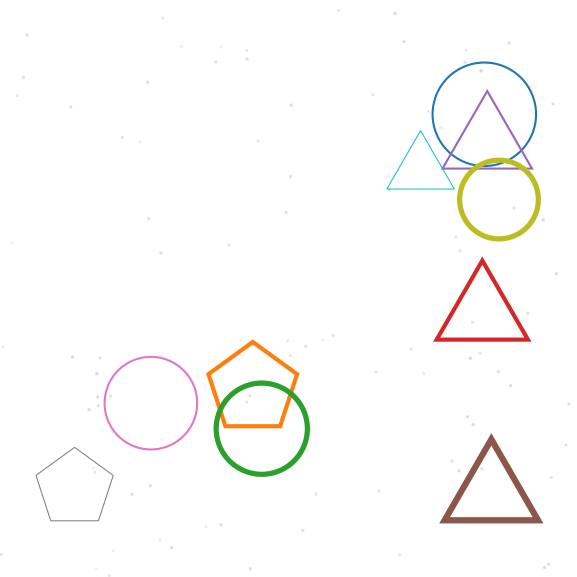[{"shape": "circle", "thickness": 1, "radius": 0.45, "center": [0.839, 0.801]}, {"shape": "pentagon", "thickness": 2, "radius": 0.4, "center": [0.438, 0.326]}, {"shape": "circle", "thickness": 2.5, "radius": 0.39, "center": [0.453, 0.257]}, {"shape": "triangle", "thickness": 2, "radius": 0.46, "center": [0.835, 0.457]}, {"shape": "triangle", "thickness": 1, "radius": 0.45, "center": [0.844, 0.752]}, {"shape": "triangle", "thickness": 3, "radius": 0.47, "center": [0.851, 0.145]}, {"shape": "circle", "thickness": 1, "radius": 0.4, "center": [0.261, 0.301]}, {"shape": "pentagon", "thickness": 0.5, "radius": 0.35, "center": [0.129, 0.154]}, {"shape": "circle", "thickness": 2.5, "radius": 0.34, "center": [0.864, 0.654]}, {"shape": "triangle", "thickness": 0.5, "radius": 0.34, "center": [0.728, 0.706]}]